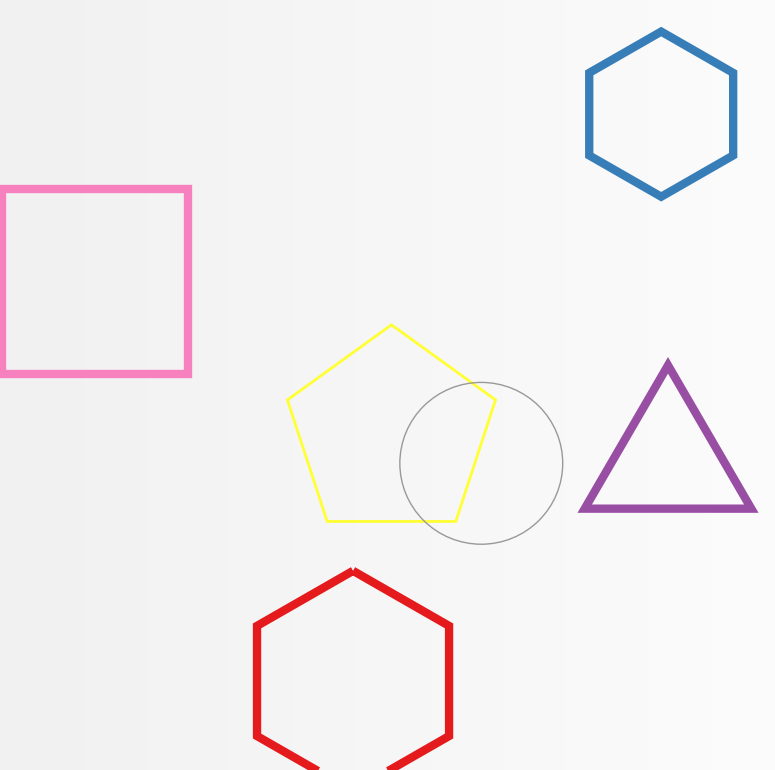[{"shape": "hexagon", "thickness": 3, "radius": 0.72, "center": [0.456, 0.116]}, {"shape": "hexagon", "thickness": 3, "radius": 0.54, "center": [0.853, 0.852]}, {"shape": "triangle", "thickness": 3, "radius": 0.62, "center": [0.862, 0.401]}, {"shape": "pentagon", "thickness": 1, "radius": 0.71, "center": [0.505, 0.437]}, {"shape": "square", "thickness": 3, "radius": 0.6, "center": [0.123, 0.634]}, {"shape": "circle", "thickness": 0.5, "radius": 0.53, "center": [0.621, 0.398]}]